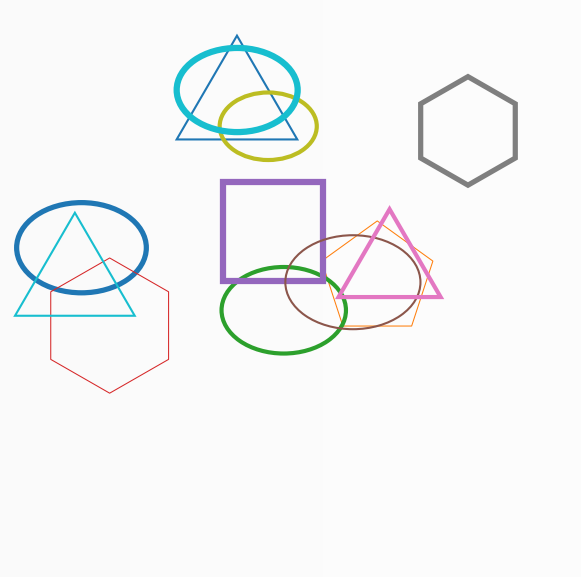[{"shape": "triangle", "thickness": 1, "radius": 0.6, "center": [0.408, 0.818]}, {"shape": "oval", "thickness": 2.5, "radius": 0.56, "center": [0.14, 0.57]}, {"shape": "pentagon", "thickness": 0.5, "radius": 0.5, "center": [0.649, 0.516]}, {"shape": "oval", "thickness": 2, "radius": 0.54, "center": [0.488, 0.462]}, {"shape": "hexagon", "thickness": 0.5, "radius": 0.59, "center": [0.189, 0.435]}, {"shape": "square", "thickness": 3, "radius": 0.43, "center": [0.47, 0.598]}, {"shape": "oval", "thickness": 1, "radius": 0.58, "center": [0.607, 0.51]}, {"shape": "triangle", "thickness": 2, "radius": 0.51, "center": [0.67, 0.535]}, {"shape": "hexagon", "thickness": 2.5, "radius": 0.47, "center": [0.805, 0.772]}, {"shape": "oval", "thickness": 2, "radius": 0.42, "center": [0.461, 0.781]}, {"shape": "oval", "thickness": 3, "radius": 0.52, "center": [0.408, 0.843]}, {"shape": "triangle", "thickness": 1, "radius": 0.59, "center": [0.129, 0.512]}]